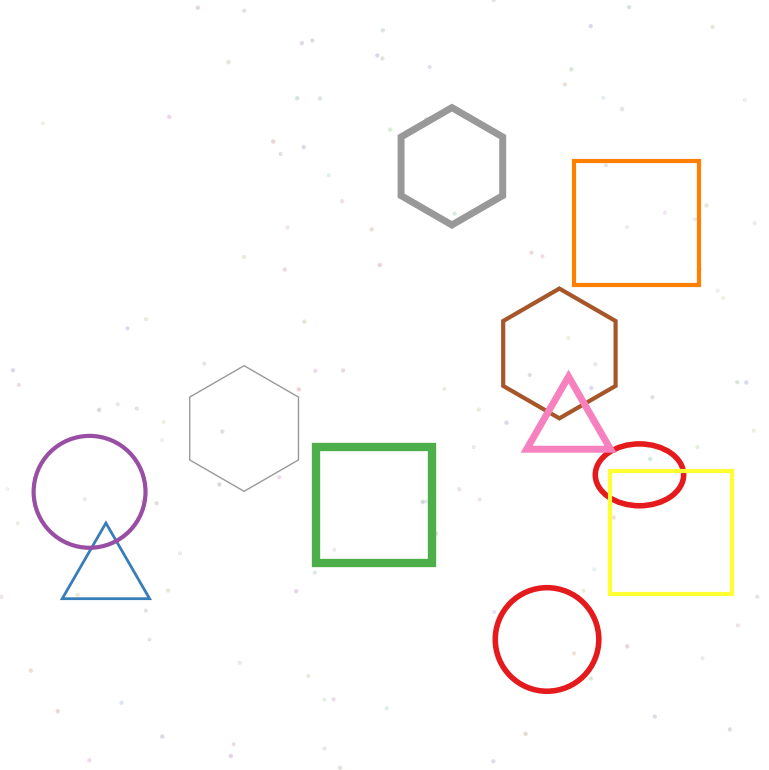[{"shape": "circle", "thickness": 2, "radius": 0.34, "center": [0.71, 0.17]}, {"shape": "oval", "thickness": 2, "radius": 0.29, "center": [0.83, 0.383]}, {"shape": "triangle", "thickness": 1, "radius": 0.33, "center": [0.138, 0.255]}, {"shape": "square", "thickness": 3, "radius": 0.38, "center": [0.486, 0.345]}, {"shape": "circle", "thickness": 1.5, "radius": 0.36, "center": [0.116, 0.361]}, {"shape": "square", "thickness": 1.5, "radius": 0.4, "center": [0.827, 0.71]}, {"shape": "square", "thickness": 1.5, "radius": 0.4, "center": [0.871, 0.309]}, {"shape": "hexagon", "thickness": 1.5, "radius": 0.42, "center": [0.726, 0.541]}, {"shape": "triangle", "thickness": 2.5, "radius": 0.31, "center": [0.738, 0.448]}, {"shape": "hexagon", "thickness": 0.5, "radius": 0.41, "center": [0.317, 0.443]}, {"shape": "hexagon", "thickness": 2.5, "radius": 0.38, "center": [0.587, 0.784]}]